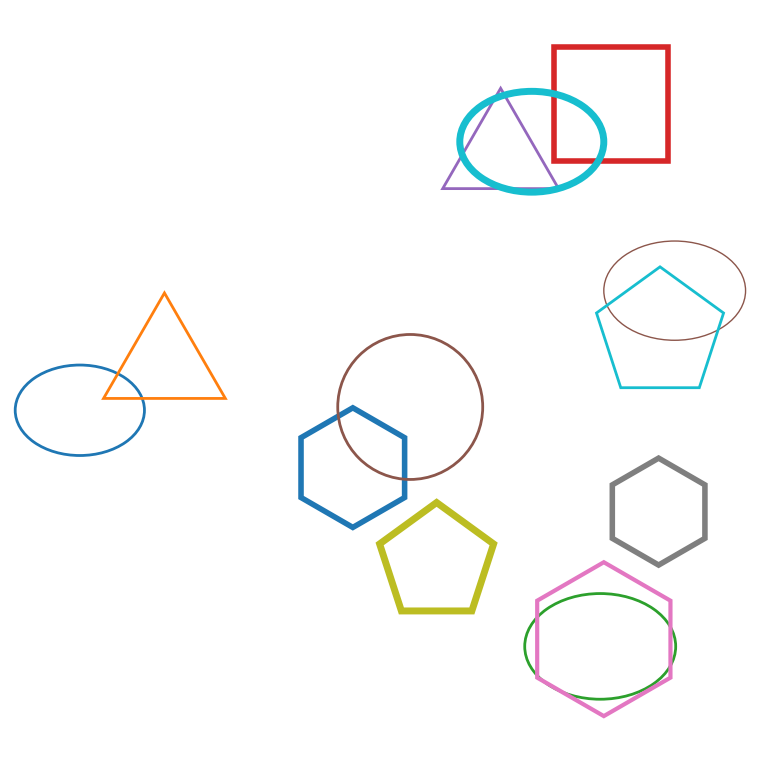[{"shape": "oval", "thickness": 1, "radius": 0.42, "center": [0.104, 0.467]}, {"shape": "hexagon", "thickness": 2, "radius": 0.39, "center": [0.458, 0.393]}, {"shape": "triangle", "thickness": 1, "radius": 0.46, "center": [0.214, 0.528]}, {"shape": "oval", "thickness": 1, "radius": 0.49, "center": [0.779, 0.161]}, {"shape": "square", "thickness": 2, "radius": 0.37, "center": [0.794, 0.865]}, {"shape": "triangle", "thickness": 1, "radius": 0.43, "center": [0.65, 0.798]}, {"shape": "circle", "thickness": 1, "radius": 0.47, "center": [0.533, 0.471]}, {"shape": "oval", "thickness": 0.5, "radius": 0.46, "center": [0.876, 0.623]}, {"shape": "hexagon", "thickness": 1.5, "radius": 0.5, "center": [0.784, 0.17]}, {"shape": "hexagon", "thickness": 2, "radius": 0.35, "center": [0.855, 0.336]}, {"shape": "pentagon", "thickness": 2.5, "radius": 0.39, "center": [0.567, 0.27]}, {"shape": "oval", "thickness": 2.5, "radius": 0.47, "center": [0.691, 0.816]}, {"shape": "pentagon", "thickness": 1, "radius": 0.43, "center": [0.857, 0.567]}]